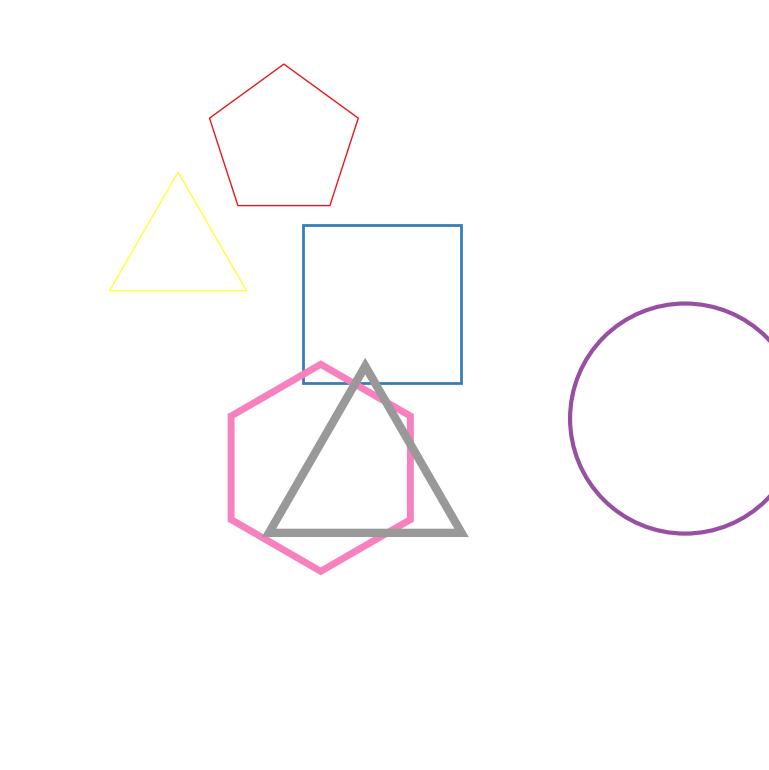[{"shape": "pentagon", "thickness": 0.5, "radius": 0.51, "center": [0.369, 0.815]}, {"shape": "square", "thickness": 1, "radius": 0.51, "center": [0.496, 0.605]}, {"shape": "circle", "thickness": 1.5, "radius": 0.75, "center": [0.89, 0.456]}, {"shape": "triangle", "thickness": 0.5, "radius": 0.51, "center": [0.231, 0.674]}, {"shape": "hexagon", "thickness": 2.5, "radius": 0.67, "center": [0.417, 0.392]}, {"shape": "triangle", "thickness": 3, "radius": 0.72, "center": [0.474, 0.38]}]